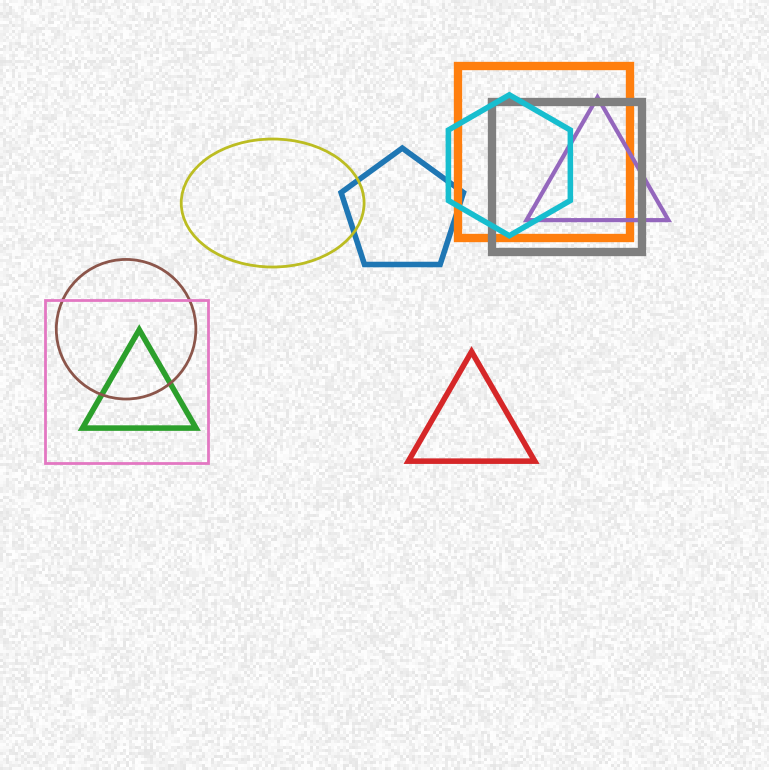[{"shape": "pentagon", "thickness": 2, "radius": 0.42, "center": [0.522, 0.724]}, {"shape": "square", "thickness": 3, "radius": 0.56, "center": [0.707, 0.803]}, {"shape": "triangle", "thickness": 2, "radius": 0.43, "center": [0.181, 0.487]}, {"shape": "triangle", "thickness": 2, "radius": 0.47, "center": [0.612, 0.449]}, {"shape": "triangle", "thickness": 1.5, "radius": 0.53, "center": [0.776, 0.767]}, {"shape": "circle", "thickness": 1, "radius": 0.45, "center": [0.164, 0.572]}, {"shape": "square", "thickness": 1, "radius": 0.53, "center": [0.164, 0.504]}, {"shape": "square", "thickness": 3, "radius": 0.49, "center": [0.736, 0.77]}, {"shape": "oval", "thickness": 1, "radius": 0.59, "center": [0.354, 0.736]}, {"shape": "hexagon", "thickness": 2, "radius": 0.46, "center": [0.662, 0.785]}]